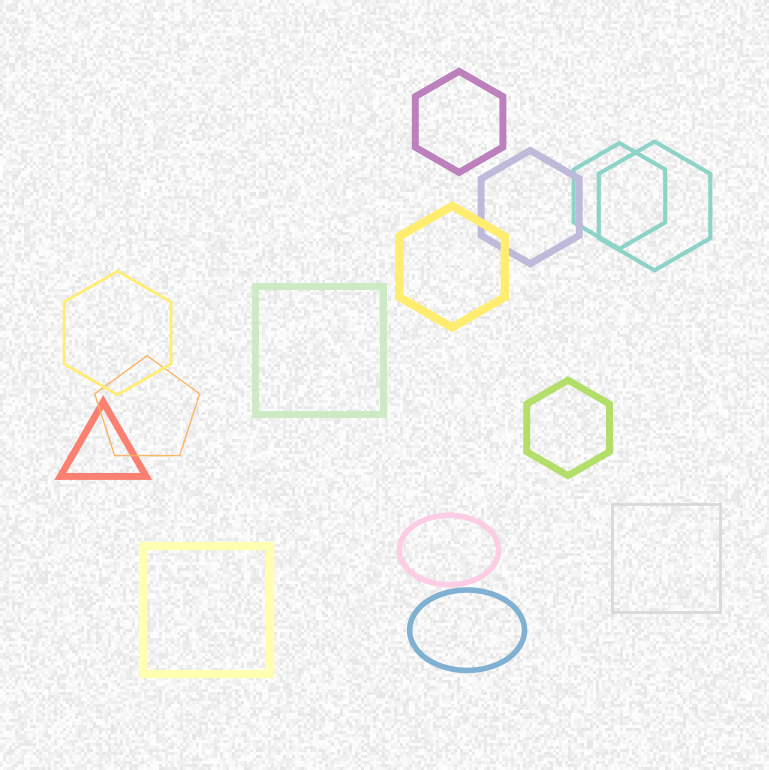[{"shape": "hexagon", "thickness": 1.5, "radius": 0.42, "center": [0.85, 0.733]}, {"shape": "hexagon", "thickness": 1.5, "radius": 0.34, "center": [0.804, 0.745]}, {"shape": "square", "thickness": 3, "radius": 0.41, "center": [0.268, 0.208]}, {"shape": "hexagon", "thickness": 2.5, "radius": 0.37, "center": [0.689, 0.731]}, {"shape": "triangle", "thickness": 2.5, "radius": 0.32, "center": [0.134, 0.413]}, {"shape": "oval", "thickness": 2, "radius": 0.37, "center": [0.607, 0.182]}, {"shape": "pentagon", "thickness": 0.5, "radius": 0.36, "center": [0.191, 0.466]}, {"shape": "hexagon", "thickness": 2.5, "radius": 0.31, "center": [0.738, 0.444]}, {"shape": "oval", "thickness": 2, "radius": 0.32, "center": [0.583, 0.286]}, {"shape": "square", "thickness": 1, "radius": 0.35, "center": [0.865, 0.275]}, {"shape": "hexagon", "thickness": 2.5, "radius": 0.33, "center": [0.596, 0.842]}, {"shape": "square", "thickness": 2.5, "radius": 0.41, "center": [0.415, 0.545]}, {"shape": "hexagon", "thickness": 3, "radius": 0.39, "center": [0.587, 0.654]}, {"shape": "hexagon", "thickness": 1, "radius": 0.4, "center": [0.153, 0.568]}]